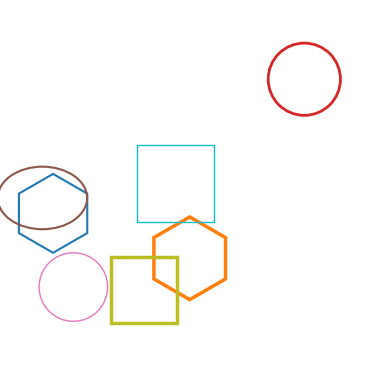[{"shape": "hexagon", "thickness": 1.5, "radius": 0.51, "center": [0.138, 0.446]}, {"shape": "hexagon", "thickness": 2.5, "radius": 0.54, "center": [0.493, 0.329]}, {"shape": "circle", "thickness": 2, "radius": 0.47, "center": [0.79, 0.794]}, {"shape": "oval", "thickness": 1.5, "radius": 0.58, "center": [0.11, 0.486]}, {"shape": "circle", "thickness": 1, "radius": 0.45, "center": [0.191, 0.254]}, {"shape": "square", "thickness": 2.5, "radius": 0.43, "center": [0.374, 0.247]}, {"shape": "square", "thickness": 1, "radius": 0.5, "center": [0.456, 0.523]}]